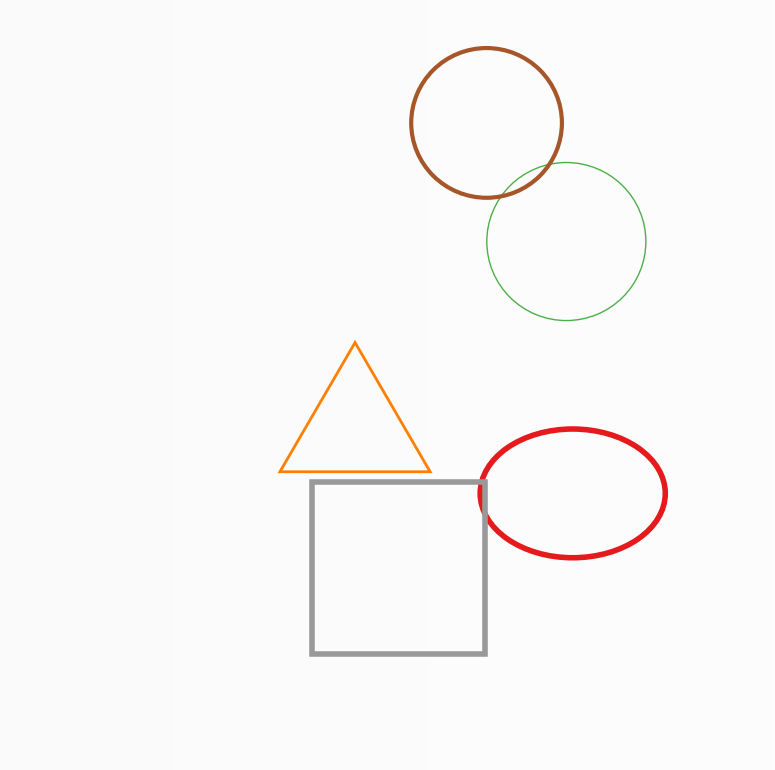[{"shape": "oval", "thickness": 2, "radius": 0.6, "center": [0.739, 0.359]}, {"shape": "circle", "thickness": 0.5, "radius": 0.51, "center": [0.731, 0.686]}, {"shape": "triangle", "thickness": 1, "radius": 0.56, "center": [0.458, 0.443]}, {"shape": "circle", "thickness": 1.5, "radius": 0.49, "center": [0.628, 0.84]}, {"shape": "square", "thickness": 2, "radius": 0.56, "center": [0.514, 0.262]}]